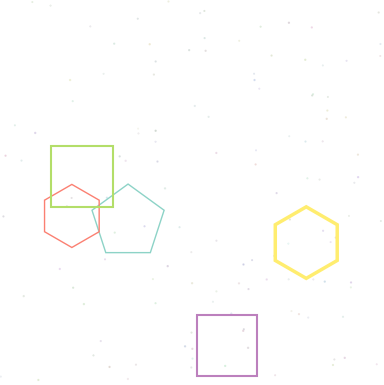[{"shape": "pentagon", "thickness": 1, "radius": 0.49, "center": [0.333, 0.423]}, {"shape": "hexagon", "thickness": 1, "radius": 0.41, "center": [0.187, 0.439]}, {"shape": "square", "thickness": 1.5, "radius": 0.4, "center": [0.213, 0.542]}, {"shape": "square", "thickness": 1.5, "radius": 0.39, "center": [0.59, 0.102]}, {"shape": "hexagon", "thickness": 2.5, "radius": 0.46, "center": [0.795, 0.37]}]